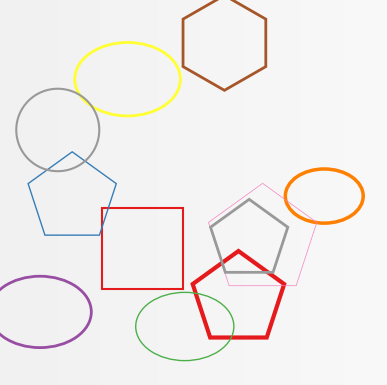[{"shape": "square", "thickness": 1.5, "radius": 0.53, "center": [0.368, 0.354]}, {"shape": "pentagon", "thickness": 3, "radius": 0.62, "center": [0.615, 0.224]}, {"shape": "pentagon", "thickness": 1, "radius": 0.6, "center": [0.186, 0.486]}, {"shape": "oval", "thickness": 1, "radius": 0.63, "center": [0.477, 0.152]}, {"shape": "oval", "thickness": 2, "radius": 0.66, "center": [0.103, 0.19]}, {"shape": "oval", "thickness": 2.5, "radius": 0.5, "center": [0.837, 0.491]}, {"shape": "oval", "thickness": 2, "radius": 0.68, "center": [0.329, 0.794]}, {"shape": "hexagon", "thickness": 2, "radius": 0.62, "center": [0.579, 0.889]}, {"shape": "pentagon", "thickness": 0.5, "radius": 0.74, "center": [0.678, 0.377]}, {"shape": "circle", "thickness": 1.5, "radius": 0.54, "center": [0.149, 0.662]}, {"shape": "pentagon", "thickness": 2, "radius": 0.52, "center": [0.643, 0.377]}]